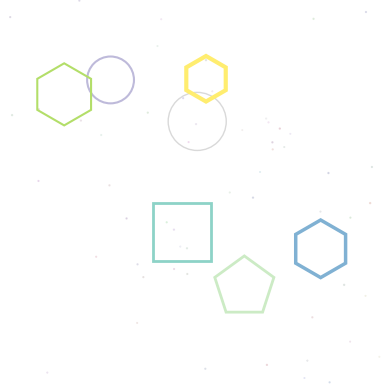[{"shape": "square", "thickness": 2, "radius": 0.38, "center": [0.473, 0.397]}, {"shape": "circle", "thickness": 1.5, "radius": 0.3, "center": [0.287, 0.792]}, {"shape": "hexagon", "thickness": 2.5, "radius": 0.37, "center": [0.833, 0.354]}, {"shape": "hexagon", "thickness": 1.5, "radius": 0.4, "center": [0.167, 0.755]}, {"shape": "circle", "thickness": 1, "radius": 0.38, "center": [0.512, 0.685]}, {"shape": "pentagon", "thickness": 2, "radius": 0.4, "center": [0.635, 0.255]}, {"shape": "hexagon", "thickness": 3, "radius": 0.3, "center": [0.535, 0.795]}]